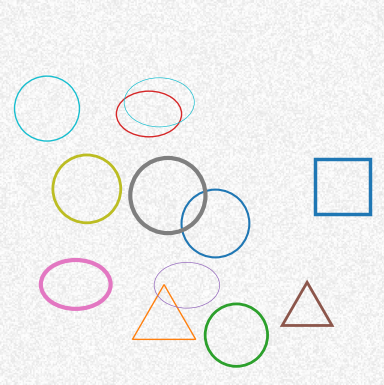[{"shape": "square", "thickness": 2.5, "radius": 0.36, "center": [0.889, 0.515]}, {"shape": "circle", "thickness": 1.5, "radius": 0.44, "center": [0.56, 0.419]}, {"shape": "triangle", "thickness": 1, "radius": 0.47, "center": [0.426, 0.166]}, {"shape": "circle", "thickness": 2, "radius": 0.41, "center": [0.614, 0.13]}, {"shape": "oval", "thickness": 1, "radius": 0.42, "center": [0.387, 0.704]}, {"shape": "oval", "thickness": 0.5, "radius": 0.43, "center": [0.485, 0.259]}, {"shape": "triangle", "thickness": 2, "radius": 0.37, "center": [0.798, 0.192]}, {"shape": "oval", "thickness": 3, "radius": 0.45, "center": [0.197, 0.261]}, {"shape": "circle", "thickness": 3, "radius": 0.49, "center": [0.436, 0.492]}, {"shape": "circle", "thickness": 2, "radius": 0.44, "center": [0.225, 0.509]}, {"shape": "circle", "thickness": 1, "radius": 0.42, "center": [0.122, 0.718]}, {"shape": "oval", "thickness": 0.5, "radius": 0.46, "center": [0.414, 0.734]}]